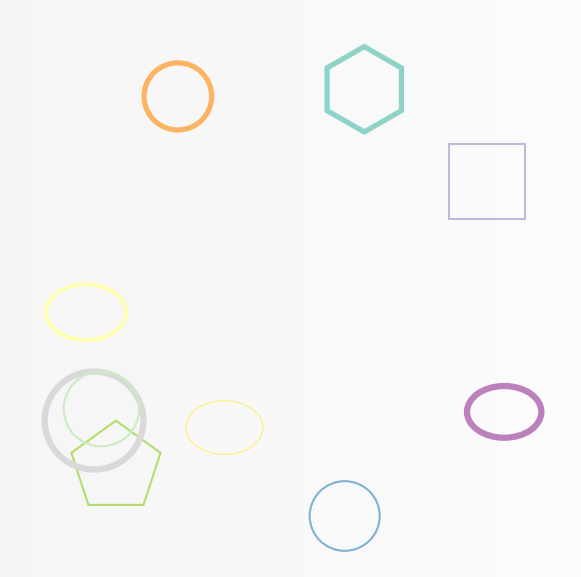[{"shape": "hexagon", "thickness": 2.5, "radius": 0.37, "center": [0.627, 0.845]}, {"shape": "oval", "thickness": 2, "radius": 0.34, "center": [0.148, 0.458]}, {"shape": "square", "thickness": 1, "radius": 0.33, "center": [0.837, 0.684]}, {"shape": "circle", "thickness": 1, "radius": 0.3, "center": [0.593, 0.106]}, {"shape": "circle", "thickness": 2.5, "radius": 0.29, "center": [0.306, 0.832]}, {"shape": "pentagon", "thickness": 1, "radius": 0.4, "center": [0.199, 0.19]}, {"shape": "circle", "thickness": 3, "radius": 0.42, "center": [0.162, 0.271]}, {"shape": "oval", "thickness": 3, "radius": 0.32, "center": [0.867, 0.286]}, {"shape": "circle", "thickness": 1, "radius": 0.32, "center": [0.175, 0.291]}, {"shape": "oval", "thickness": 0.5, "radius": 0.33, "center": [0.386, 0.259]}]